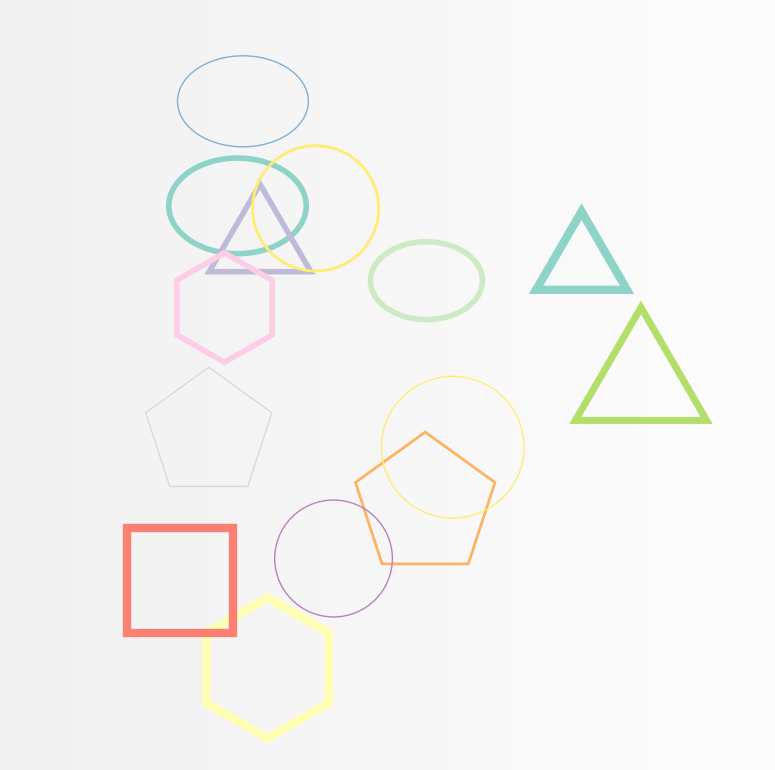[{"shape": "oval", "thickness": 2, "radius": 0.44, "center": [0.306, 0.733]}, {"shape": "triangle", "thickness": 3, "radius": 0.34, "center": [0.75, 0.657]}, {"shape": "hexagon", "thickness": 3, "radius": 0.46, "center": [0.345, 0.132]}, {"shape": "triangle", "thickness": 2, "radius": 0.38, "center": [0.335, 0.685]}, {"shape": "square", "thickness": 3, "radius": 0.34, "center": [0.233, 0.246]}, {"shape": "oval", "thickness": 0.5, "radius": 0.42, "center": [0.313, 0.868]}, {"shape": "pentagon", "thickness": 1, "radius": 0.47, "center": [0.549, 0.344]}, {"shape": "triangle", "thickness": 2.5, "radius": 0.49, "center": [0.827, 0.503]}, {"shape": "hexagon", "thickness": 2, "radius": 0.35, "center": [0.29, 0.601]}, {"shape": "pentagon", "thickness": 0.5, "radius": 0.43, "center": [0.269, 0.437]}, {"shape": "circle", "thickness": 0.5, "radius": 0.38, "center": [0.43, 0.275]}, {"shape": "oval", "thickness": 2, "radius": 0.36, "center": [0.55, 0.635]}, {"shape": "circle", "thickness": 0.5, "radius": 0.46, "center": [0.584, 0.419]}, {"shape": "circle", "thickness": 1, "radius": 0.41, "center": [0.407, 0.729]}]